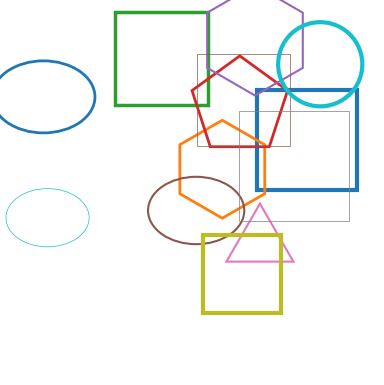[{"shape": "oval", "thickness": 2, "radius": 0.67, "center": [0.113, 0.748]}, {"shape": "square", "thickness": 3, "radius": 0.65, "center": [0.798, 0.637]}, {"shape": "hexagon", "thickness": 2, "radius": 0.64, "center": [0.577, 0.56]}, {"shape": "square", "thickness": 2.5, "radius": 0.61, "center": [0.42, 0.848]}, {"shape": "pentagon", "thickness": 2, "radius": 0.65, "center": [0.623, 0.724]}, {"shape": "hexagon", "thickness": 1.5, "radius": 0.72, "center": [0.662, 0.895]}, {"shape": "oval", "thickness": 1.5, "radius": 0.62, "center": [0.51, 0.453]}, {"shape": "square", "thickness": 0.5, "radius": 0.6, "center": [0.632, 0.74]}, {"shape": "triangle", "thickness": 1.5, "radius": 0.5, "center": [0.675, 0.371]}, {"shape": "square", "thickness": 0.5, "radius": 0.71, "center": [0.764, 0.569]}, {"shape": "square", "thickness": 3, "radius": 0.51, "center": [0.628, 0.288]}, {"shape": "oval", "thickness": 0.5, "radius": 0.54, "center": [0.123, 0.434]}, {"shape": "circle", "thickness": 3, "radius": 0.55, "center": [0.832, 0.833]}]